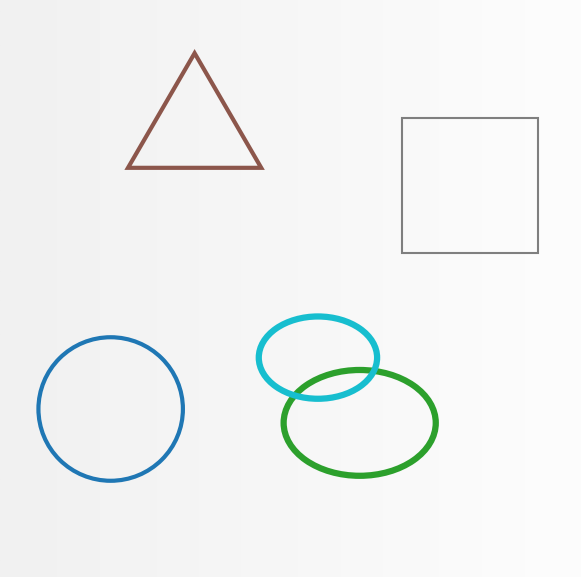[{"shape": "circle", "thickness": 2, "radius": 0.62, "center": [0.19, 0.291]}, {"shape": "oval", "thickness": 3, "radius": 0.65, "center": [0.619, 0.267]}, {"shape": "triangle", "thickness": 2, "radius": 0.66, "center": [0.335, 0.775]}, {"shape": "square", "thickness": 1, "radius": 0.58, "center": [0.808, 0.678]}, {"shape": "oval", "thickness": 3, "radius": 0.51, "center": [0.547, 0.38]}]